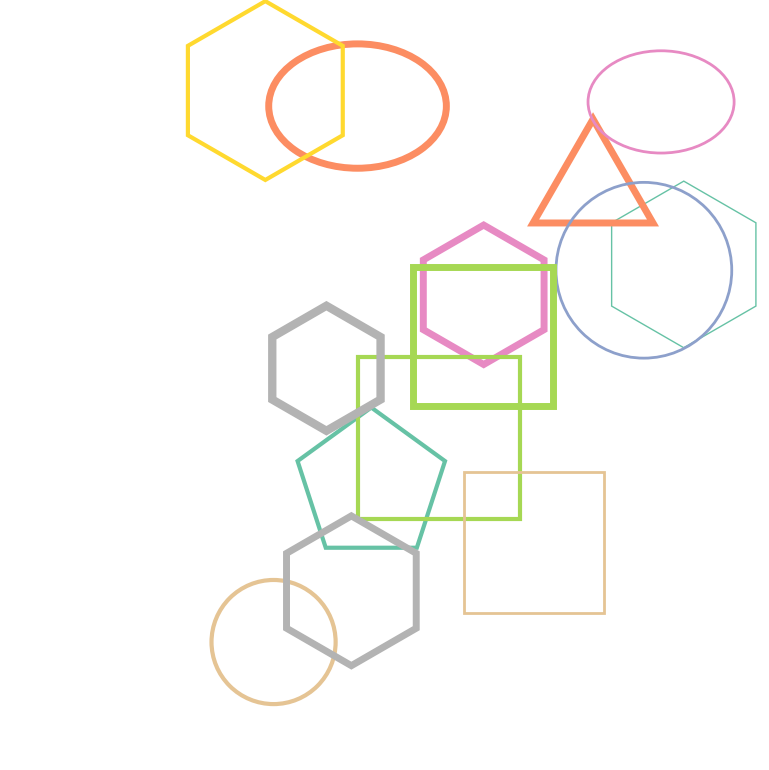[{"shape": "pentagon", "thickness": 1.5, "radius": 0.5, "center": [0.482, 0.37]}, {"shape": "hexagon", "thickness": 0.5, "radius": 0.54, "center": [0.888, 0.657]}, {"shape": "triangle", "thickness": 2.5, "radius": 0.45, "center": [0.77, 0.755]}, {"shape": "oval", "thickness": 2.5, "radius": 0.58, "center": [0.464, 0.862]}, {"shape": "circle", "thickness": 1, "radius": 0.57, "center": [0.836, 0.649]}, {"shape": "hexagon", "thickness": 2.5, "radius": 0.45, "center": [0.628, 0.617]}, {"shape": "oval", "thickness": 1, "radius": 0.47, "center": [0.859, 0.868]}, {"shape": "square", "thickness": 2.5, "radius": 0.45, "center": [0.627, 0.563]}, {"shape": "square", "thickness": 1.5, "radius": 0.53, "center": [0.57, 0.432]}, {"shape": "hexagon", "thickness": 1.5, "radius": 0.58, "center": [0.345, 0.882]}, {"shape": "square", "thickness": 1, "radius": 0.46, "center": [0.693, 0.295]}, {"shape": "circle", "thickness": 1.5, "radius": 0.4, "center": [0.355, 0.166]}, {"shape": "hexagon", "thickness": 2.5, "radius": 0.49, "center": [0.456, 0.233]}, {"shape": "hexagon", "thickness": 3, "radius": 0.41, "center": [0.424, 0.522]}]